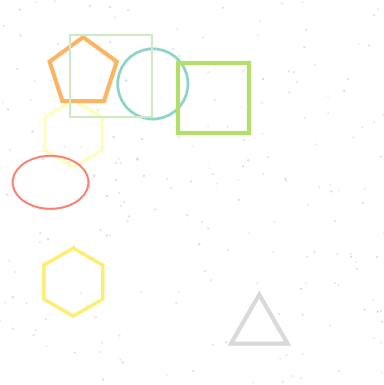[{"shape": "circle", "thickness": 2, "radius": 0.46, "center": [0.397, 0.782]}, {"shape": "hexagon", "thickness": 2, "radius": 0.43, "center": [0.191, 0.653]}, {"shape": "oval", "thickness": 1.5, "radius": 0.49, "center": [0.131, 0.526]}, {"shape": "pentagon", "thickness": 3, "radius": 0.46, "center": [0.216, 0.812]}, {"shape": "square", "thickness": 3, "radius": 0.46, "center": [0.554, 0.746]}, {"shape": "triangle", "thickness": 3, "radius": 0.42, "center": [0.673, 0.15]}, {"shape": "square", "thickness": 1.5, "radius": 0.53, "center": [0.288, 0.802]}, {"shape": "hexagon", "thickness": 2.5, "radius": 0.44, "center": [0.19, 0.267]}]